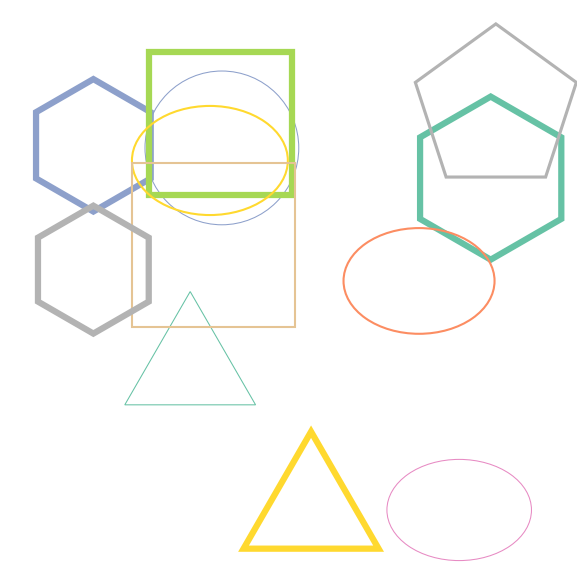[{"shape": "hexagon", "thickness": 3, "radius": 0.71, "center": [0.85, 0.691]}, {"shape": "triangle", "thickness": 0.5, "radius": 0.65, "center": [0.329, 0.364]}, {"shape": "oval", "thickness": 1, "radius": 0.65, "center": [0.726, 0.513]}, {"shape": "circle", "thickness": 0.5, "radius": 0.67, "center": [0.384, 0.743]}, {"shape": "hexagon", "thickness": 3, "radius": 0.57, "center": [0.162, 0.748]}, {"shape": "oval", "thickness": 0.5, "radius": 0.63, "center": [0.795, 0.116]}, {"shape": "square", "thickness": 3, "radius": 0.62, "center": [0.382, 0.785]}, {"shape": "triangle", "thickness": 3, "radius": 0.68, "center": [0.539, 0.117]}, {"shape": "oval", "thickness": 1, "radius": 0.67, "center": [0.363, 0.721]}, {"shape": "square", "thickness": 1, "radius": 0.71, "center": [0.37, 0.576]}, {"shape": "pentagon", "thickness": 1.5, "radius": 0.73, "center": [0.859, 0.811]}, {"shape": "hexagon", "thickness": 3, "radius": 0.55, "center": [0.162, 0.532]}]